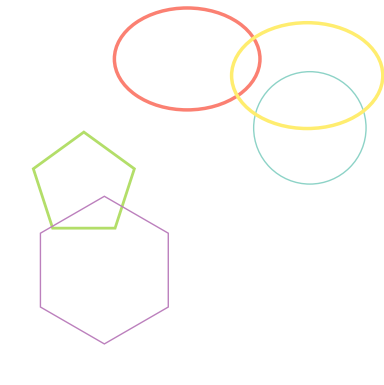[{"shape": "circle", "thickness": 1, "radius": 0.73, "center": [0.805, 0.668]}, {"shape": "oval", "thickness": 2.5, "radius": 0.95, "center": [0.486, 0.847]}, {"shape": "pentagon", "thickness": 2, "radius": 0.69, "center": [0.218, 0.519]}, {"shape": "hexagon", "thickness": 1, "radius": 0.96, "center": [0.271, 0.298]}, {"shape": "oval", "thickness": 2.5, "radius": 0.98, "center": [0.798, 0.804]}]